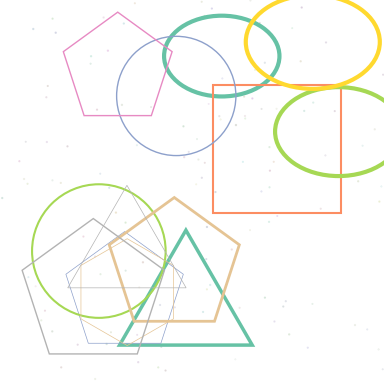[{"shape": "oval", "thickness": 3, "radius": 0.75, "center": [0.576, 0.854]}, {"shape": "triangle", "thickness": 2.5, "radius": 0.99, "center": [0.483, 0.203]}, {"shape": "square", "thickness": 1.5, "radius": 0.83, "center": [0.719, 0.613]}, {"shape": "circle", "thickness": 1, "radius": 0.77, "center": [0.458, 0.751]}, {"shape": "pentagon", "thickness": 0.5, "radius": 0.8, "center": [0.324, 0.238]}, {"shape": "pentagon", "thickness": 1, "radius": 0.74, "center": [0.306, 0.82]}, {"shape": "oval", "thickness": 3, "radius": 0.83, "center": [0.879, 0.658]}, {"shape": "circle", "thickness": 1.5, "radius": 0.87, "center": [0.257, 0.348]}, {"shape": "oval", "thickness": 3, "radius": 0.87, "center": [0.812, 0.891]}, {"shape": "hexagon", "thickness": 0.5, "radius": 0.69, "center": [0.33, 0.241]}, {"shape": "pentagon", "thickness": 2, "radius": 0.89, "center": [0.453, 0.309]}, {"shape": "triangle", "thickness": 0.5, "radius": 0.89, "center": [0.33, 0.341]}, {"shape": "pentagon", "thickness": 1, "radius": 0.97, "center": [0.242, 0.238]}]